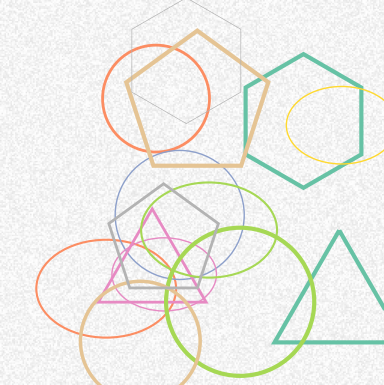[{"shape": "hexagon", "thickness": 3, "radius": 0.87, "center": [0.788, 0.686]}, {"shape": "triangle", "thickness": 3, "radius": 0.97, "center": [0.881, 0.208]}, {"shape": "oval", "thickness": 1.5, "radius": 0.91, "center": [0.276, 0.25]}, {"shape": "circle", "thickness": 2, "radius": 0.69, "center": [0.405, 0.744]}, {"shape": "circle", "thickness": 1, "radius": 0.84, "center": [0.467, 0.442]}, {"shape": "triangle", "thickness": 2, "radius": 0.81, "center": [0.395, 0.296]}, {"shape": "oval", "thickness": 1, "radius": 0.68, "center": [0.426, 0.287]}, {"shape": "circle", "thickness": 3, "radius": 0.96, "center": [0.624, 0.216]}, {"shape": "oval", "thickness": 1.5, "radius": 0.88, "center": [0.543, 0.403]}, {"shape": "oval", "thickness": 1, "radius": 0.72, "center": [0.888, 0.675]}, {"shape": "circle", "thickness": 2.5, "radius": 0.78, "center": [0.364, 0.114]}, {"shape": "pentagon", "thickness": 3, "radius": 0.97, "center": [0.512, 0.726]}, {"shape": "hexagon", "thickness": 0.5, "radius": 0.82, "center": [0.484, 0.842]}, {"shape": "pentagon", "thickness": 2, "radius": 0.75, "center": [0.425, 0.373]}]